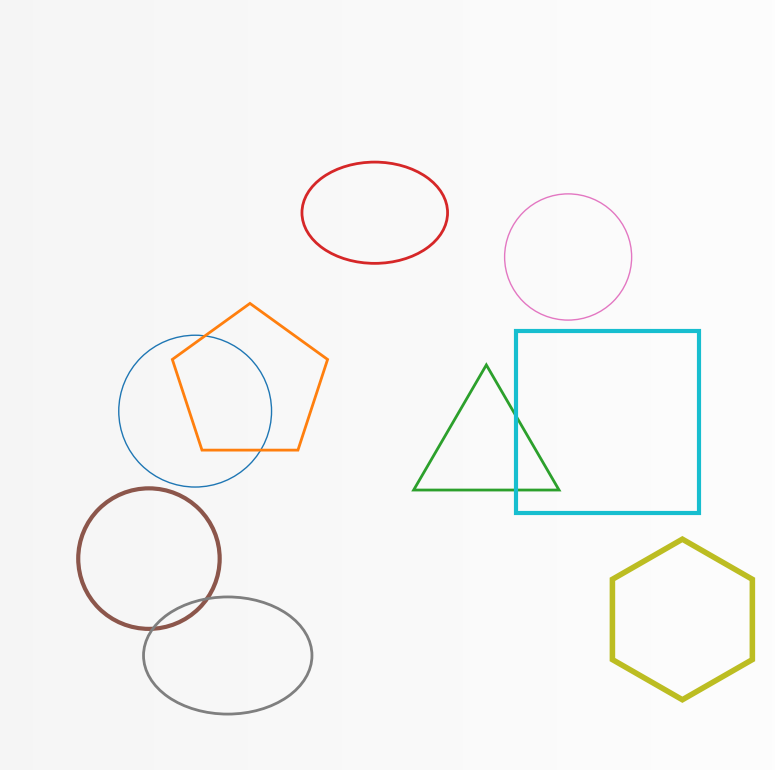[{"shape": "circle", "thickness": 0.5, "radius": 0.49, "center": [0.252, 0.466]}, {"shape": "pentagon", "thickness": 1, "radius": 0.53, "center": [0.323, 0.501]}, {"shape": "triangle", "thickness": 1, "radius": 0.54, "center": [0.628, 0.418]}, {"shape": "oval", "thickness": 1, "radius": 0.47, "center": [0.484, 0.724]}, {"shape": "circle", "thickness": 1.5, "radius": 0.46, "center": [0.192, 0.275]}, {"shape": "circle", "thickness": 0.5, "radius": 0.41, "center": [0.733, 0.666]}, {"shape": "oval", "thickness": 1, "radius": 0.54, "center": [0.294, 0.149]}, {"shape": "hexagon", "thickness": 2, "radius": 0.52, "center": [0.88, 0.196]}, {"shape": "square", "thickness": 1.5, "radius": 0.59, "center": [0.784, 0.452]}]